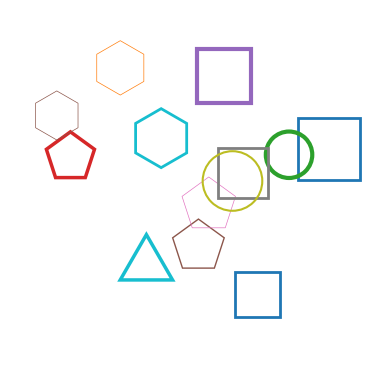[{"shape": "square", "thickness": 2, "radius": 0.4, "center": [0.855, 0.612]}, {"shape": "square", "thickness": 2, "radius": 0.29, "center": [0.668, 0.234]}, {"shape": "hexagon", "thickness": 0.5, "radius": 0.35, "center": [0.312, 0.824]}, {"shape": "circle", "thickness": 3, "radius": 0.3, "center": [0.751, 0.598]}, {"shape": "pentagon", "thickness": 2.5, "radius": 0.33, "center": [0.183, 0.592]}, {"shape": "square", "thickness": 3, "radius": 0.35, "center": [0.582, 0.802]}, {"shape": "pentagon", "thickness": 1, "radius": 0.35, "center": [0.515, 0.361]}, {"shape": "hexagon", "thickness": 0.5, "radius": 0.32, "center": [0.147, 0.7]}, {"shape": "pentagon", "thickness": 0.5, "radius": 0.36, "center": [0.542, 0.467]}, {"shape": "square", "thickness": 2, "radius": 0.33, "center": [0.631, 0.551]}, {"shape": "circle", "thickness": 1.5, "radius": 0.39, "center": [0.604, 0.53]}, {"shape": "triangle", "thickness": 2.5, "radius": 0.39, "center": [0.38, 0.312]}, {"shape": "hexagon", "thickness": 2, "radius": 0.38, "center": [0.419, 0.641]}]